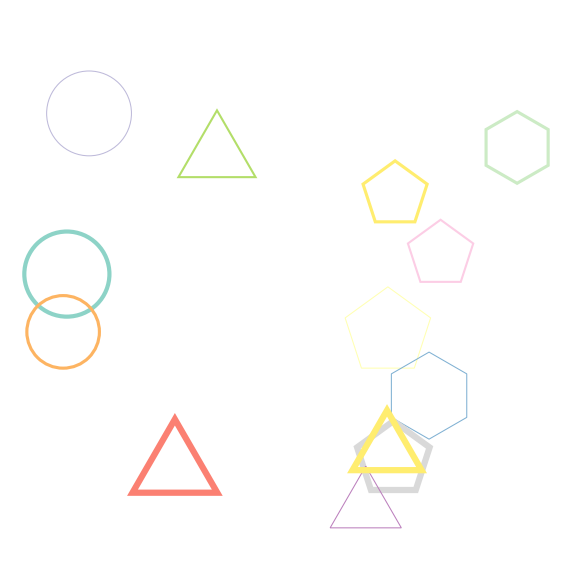[{"shape": "circle", "thickness": 2, "radius": 0.37, "center": [0.116, 0.525]}, {"shape": "pentagon", "thickness": 0.5, "radius": 0.39, "center": [0.672, 0.425]}, {"shape": "circle", "thickness": 0.5, "radius": 0.37, "center": [0.154, 0.803]}, {"shape": "triangle", "thickness": 3, "radius": 0.42, "center": [0.303, 0.188]}, {"shape": "hexagon", "thickness": 0.5, "radius": 0.38, "center": [0.743, 0.314]}, {"shape": "circle", "thickness": 1.5, "radius": 0.31, "center": [0.109, 0.424]}, {"shape": "triangle", "thickness": 1, "radius": 0.39, "center": [0.376, 0.731]}, {"shape": "pentagon", "thickness": 1, "radius": 0.3, "center": [0.763, 0.559]}, {"shape": "pentagon", "thickness": 3, "radius": 0.33, "center": [0.681, 0.204]}, {"shape": "triangle", "thickness": 0.5, "radius": 0.36, "center": [0.633, 0.121]}, {"shape": "hexagon", "thickness": 1.5, "radius": 0.31, "center": [0.895, 0.744]}, {"shape": "pentagon", "thickness": 1.5, "radius": 0.29, "center": [0.684, 0.662]}, {"shape": "triangle", "thickness": 3, "radius": 0.35, "center": [0.67, 0.22]}]